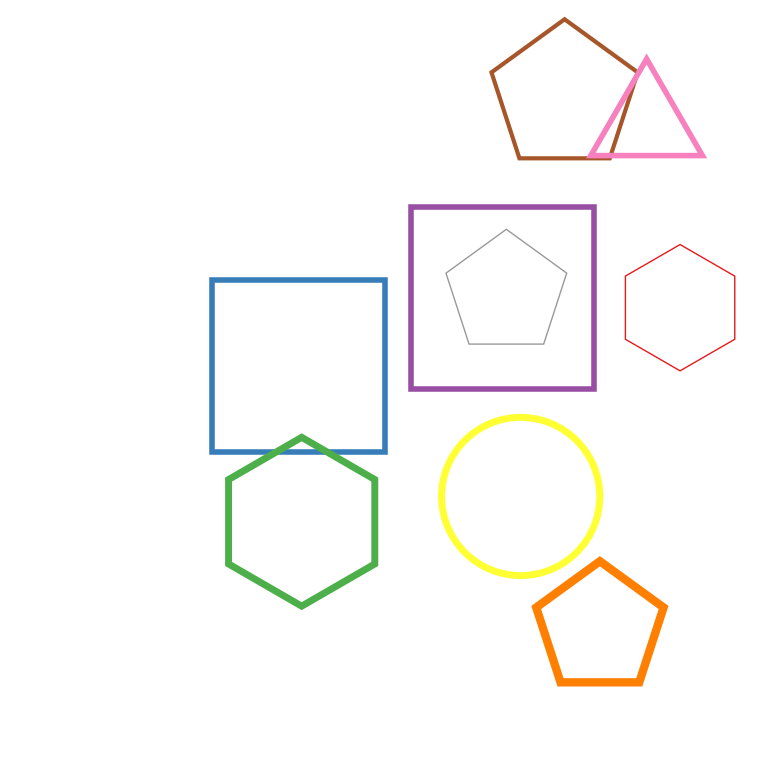[{"shape": "hexagon", "thickness": 0.5, "radius": 0.41, "center": [0.883, 0.6]}, {"shape": "square", "thickness": 2, "radius": 0.56, "center": [0.388, 0.524]}, {"shape": "hexagon", "thickness": 2.5, "radius": 0.55, "center": [0.392, 0.322]}, {"shape": "square", "thickness": 2, "radius": 0.59, "center": [0.653, 0.613]}, {"shape": "pentagon", "thickness": 3, "radius": 0.43, "center": [0.779, 0.184]}, {"shape": "circle", "thickness": 2.5, "radius": 0.51, "center": [0.676, 0.355]}, {"shape": "pentagon", "thickness": 1.5, "radius": 0.5, "center": [0.733, 0.875]}, {"shape": "triangle", "thickness": 2, "radius": 0.42, "center": [0.84, 0.84]}, {"shape": "pentagon", "thickness": 0.5, "radius": 0.41, "center": [0.658, 0.62]}]